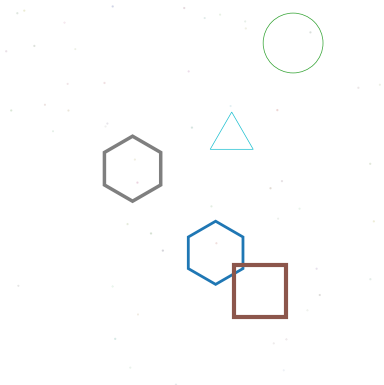[{"shape": "hexagon", "thickness": 2, "radius": 0.41, "center": [0.56, 0.343]}, {"shape": "circle", "thickness": 0.5, "radius": 0.39, "center": [0.761, 0.888]}, {"shape": "square", "thickness": 3, "radius": 0.34, "center": [0.676, 0.243]}, {"shape": "hexagon", "thickness": 2.5, "radius": 0.42, "center": [0.344, 0.562]}, {"shape": "triangle", "thickness": 0.5, "radius": 0.32, "center": [0.602, 0.644]}]